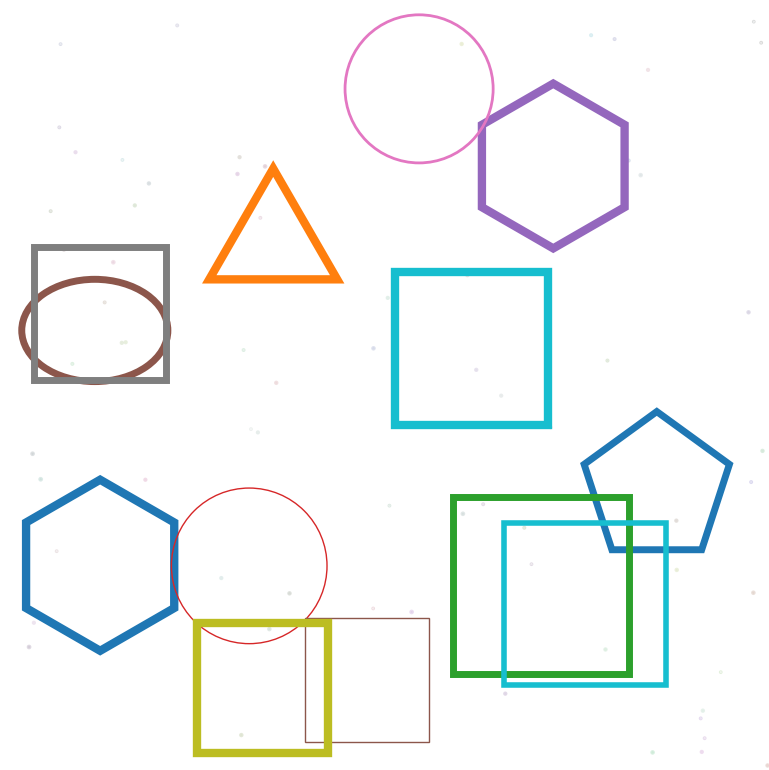[{"shape": "pentagon", "thickness": 2.5, "radius": 0.5, "center": [0.853, 0.366]}, {"shape": "hexagon", "thickness": 3, "radius": 0.56, "center": [0.13, 0.266]}, {"shape": "triangle", "thickness": 3, "radius": 0.48, "center": [0.355, 0.685]}, {"shape": "square", "thickness": 2.5, "radius": 0.57, "center": [0.703, 0.24]}, {"shape": "circle", "thickness": 0.5, "radius": 0.51, "center": [0.324, 0.265]}, {"shape": "hexagon", "thickness": 3, "radius": 0.53, "center": [0.719, 0.784]}, {"shape": "square", "thickness": 0.5, "radius": 0.4, "center": [0.477, 0.116]}, {"shape": "oval", "thickness": 2.5, "radius": 0.47, "center": [0.123, 0.571]}, {"shape": "circle", "thickness": 1, "radius": 0.48, "center": [0.544, 0.885]}, {"shape": "square", "thickness": 2.5, "radius": 0.43, "center": [0.13, 0.593]}, {"shape": "square", "thickness": 3, "radius": 0.42, "center": [0.341, 0.106]}, {"shape": "square", "thickness": 2, "radius": 0.53, "center": [0.76, 0.215]}, {"shape": "square", "thickness": 3, "radius": 0.5, "center": [0.612, 0.547]}]